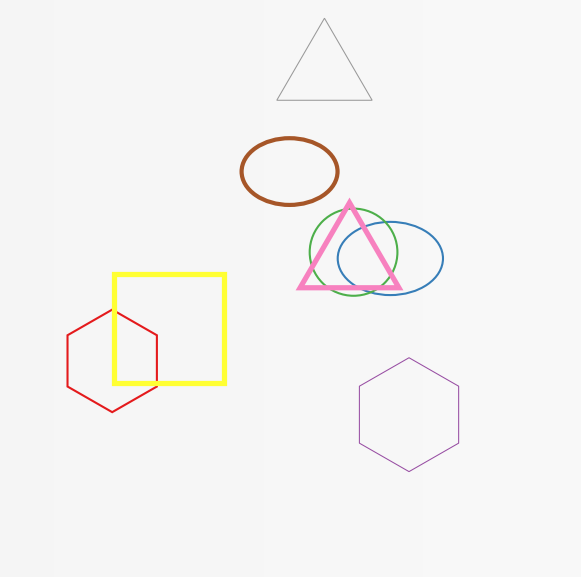[{"shape": "hexagon", "thickness": 1, "radius": 0.44, "center": [0.193, 0.374]}, {"shape": "oval", "thickness": 1, "radius": 0.45, "center": [0.672, 0.552]}, {"shape": "circle", "thickness": 1, "radius": 0.38, "center": [0.608, 0.562]}, {"shape": "hexagon", "thickness": 0.5, "radius": 0.49, "center": [0.704, 0.281]}, {"shape": "square", "thickness": 2.5, "radius": 0.47, "center": [0.291, 0.43]}, {"shape": "oval", "thickness": 2, "radius": 0.41, "center": [0.498, 0.702]}, {"shape": "triangle", "thickness": 2.5, "radius": 0.49, "center": [0.601, 0.55]}, {"shape": "triangle", "thickness": 0.5, "radius": 0.47, "center": [0.558, 0.873]}]